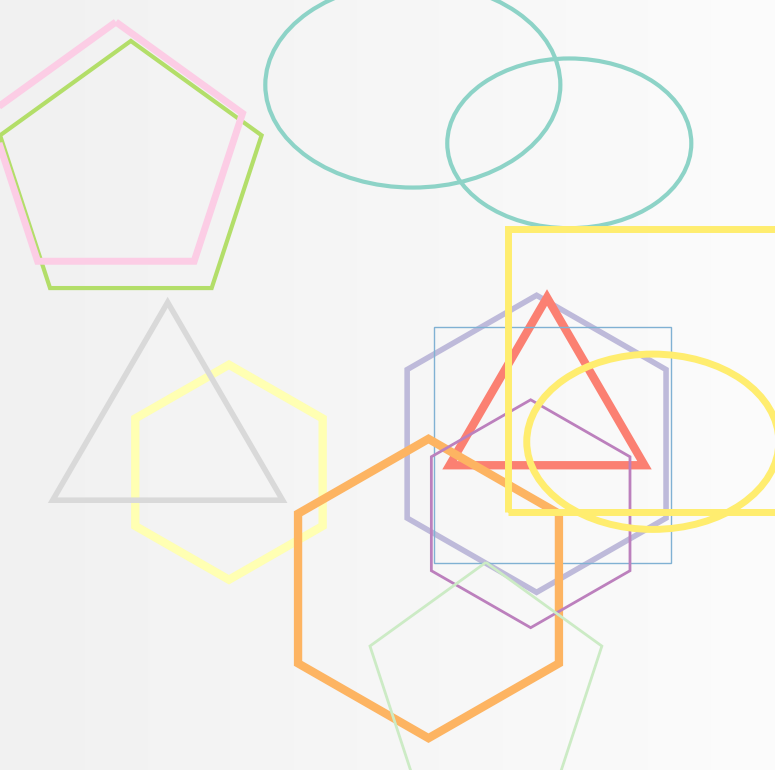[{"shape": "oval", "thickness": 1.5, "radius": 0.95, "center": [0.533, 0.89]}, {"shape": "oval", "thickness": 1.5, "radius": 0.79, "center": [0.735, 0.814]}, {"shape": "hexagon", "thickness": 3, "radius": 0.7, "center": [0.295, 0.387]}, {"shape": "hexagon", "thickness": 2, "radius": 0.96, "center": [0.692, 0.424]}, {"shape": "triangle", "thickness": 3, "radius": 0.73, "center": [0.706, 0.468]}, {"shape": "square", "thickness": 0.5, "radius": 0.77, "center": [0.713, 0.422]}, {"shape": "hexagon", "thickness": 3, "radius": 0.97, "center": [0.553, 0.236]}, {"shape": "pentagon", "thickness": 1.5, "radius": 0.89, "center": [0.169, 0.769]}, {"shape": "pentagon", "thickness": 2.5, "radius": 0.86, "center": [0.15, 0.8]}, {"shape": "triangle", "thickness": 2, "radius": 0.86, "center": [0.216, 0.436]}, {"shape": "hexagon", "thickness": 1, "radius": 0.74, "center": [0.685, 0.333]}, {"shape": "pentagon", "thickness": 1, "radius": 0.79, "center": [0.627, 0.112]}, {"shape": "oval", "thickness": 2.5, "radius": 0.81, "center": [0.842, 0.426]}, {"shape": "square", "thickness": 2.5, "radius": 0.92, "center": [0.839, 0.519]}]